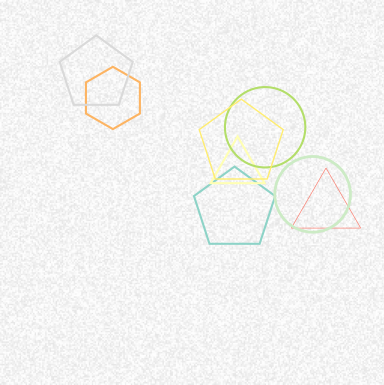[{"shape": "pentagon", "thickness": 1.5, "radius": 0.55, "center": [0.609, 0.456]}, {"shape": "triangle", "thickness": 1.5, "radius": 0.41, "center": [0.617, 0.565]}, {"shape": "triangle", "thickness": 0.5, "radius": 0.52, "center": [0.847, 0.46]}, {"shape": "hexagon", "thickness": 1.5, "radius": 0.4, "center": [0.293, 0.746]}, {"shape": "circle", "thickness": 1.5, "radius": 0.52, "center": [0.689, 0.669]}, {"shape": "pentagon", "thickness": 1.5, "radius": 0.5, "center": [0.25, 0.808]}, {"shape": "circle", "thickness": 2, "radius": 0.49, "center": [0.812, 0.495]}, {"shape": "pentagon", "thickness": 1, "radius": 0.57, "center": [0.627, 0.628]}]